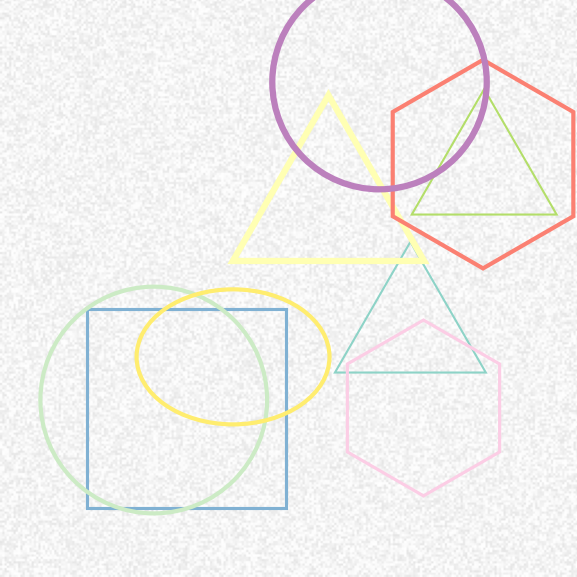[{"shape": "triangle", "thickness": 1, "radius": 0.75, "center": [0.711, 0.429]}, {"shape": "triangle", "thickness": 3, "radius": 0.96, "center": [0.569, 0.643]}, {"shape": "hexagon", "thickness": 2, "radius": 0.9, "center": [0.836, 0.715]}, {"shape": "square", "thickness": 1.5, "radius": 0.86, "center": [0.324, 0.292]}, {"shape": "triangle", "thickness": 1, "radius": 0.72, "center": [0.838, 0.7]}, {"shape": "hexagon", "thickness": 1.5, "radius": 0.76, "center": [0.733, 0.293]}, {"shape": "circle", "thickness": 3, "radius": 0.93, "center": [0.657, 0.857]}, {"shape": "circle", "thickness": 2, "radius": 0.98, "center": [0.266, 0.306]}, {"shape": "oval", "thickness": 2, "radius": 0.84, "center": [0.404, 0.381]}]